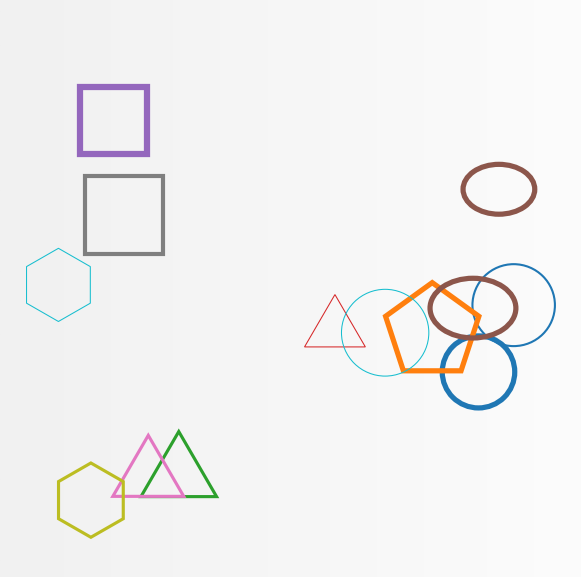[{"shape": "circle", "thickness": 1, "radius": 0.35, "center": [0.884, 0.471]}, {"shape": "circle", "thickness": 2.5, "radius": 0.31, "center": [0.823, 0.355]}, {"shape": "pentagon", "thickness": 2.5, "radius": 0.42, "center": [0.744, 0.425]}, {"shape": "triangle", "thickness": 1.5, "radius": 0.38, "center": [0.308, 0.177]}, {"shape": "triangle", "thickness": 0.5, "radius": 0.3, "center": [0.576, 0.429]}, {"shape": "square", "thickness": 3, "radius": 0.29, "center": [0.195, 0.791]}, {"shape": "oval", "thickness": 2.5, "radius": 0.37, "center": [0.814, 0.466]}, {"shape": "oval", "thickness": 2.5, "radius": 0.31, "center": [0.858, 0.671]}, {"shape": "triangle", "thickness": 1.5, "radius": 0.35, "center": [0.255, 0.175]}, {"shape": "square", "thickness": 2, "radius": 0.34, "center": [0.214, 0.627]}, {"shape": "hexagon", "thickness": 1.5, "radius": 0.32, "center": [0.156, 0.133]}, {"shape": "hexagon", "thickness": 0.5, "radius": 0.32, "center": [0.101, 0.506]}, {"shape": "circle", "thickness": 0.5, "radius": 0.38, "center": [0.663, 0.423]}]